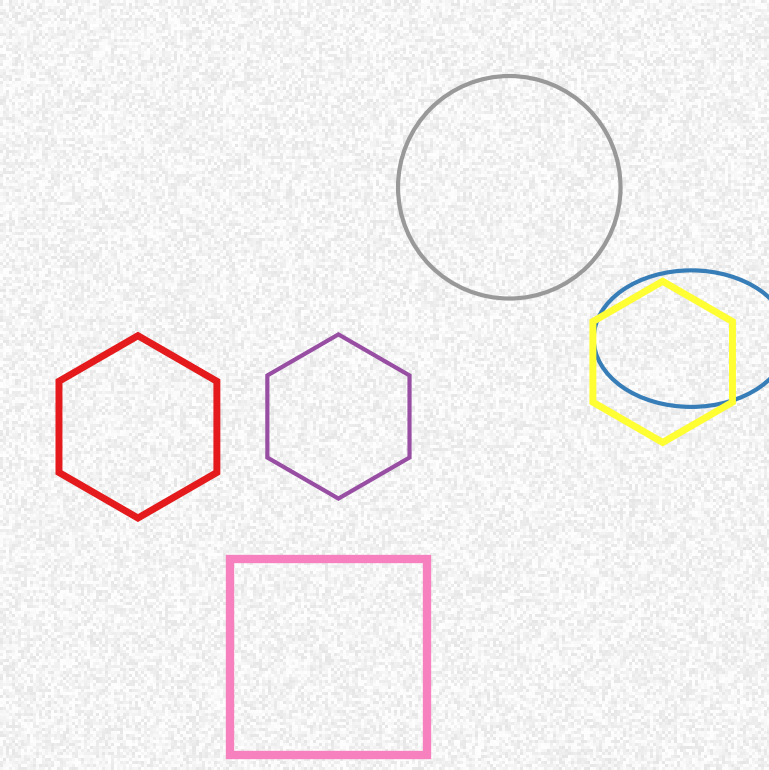[{"shape": "hexagon", "thickness": 2.5, "radius": 0.59, "center": [0.179, 0.446]}, {"shape": "oval", "thickness": 1.5, "radius": 0.63, "center": [0.898, 0.56]}, {"shape": "hexagon", "thickness": 1.5, "radius": 0.53, "center": [0.44, 0.459]}, {"shape": "hexagon", "thickness": 2.5, "radius": 0.52, "center": [0.861, 0.53]}, {"shape": "square", "thickness": 3, "radius": 0.64, "center": [0.426, 0.147]}, {"shape": "circle", "thickness": 1.5, "radius": 0.72, "center": [0.661, 0.757]}]